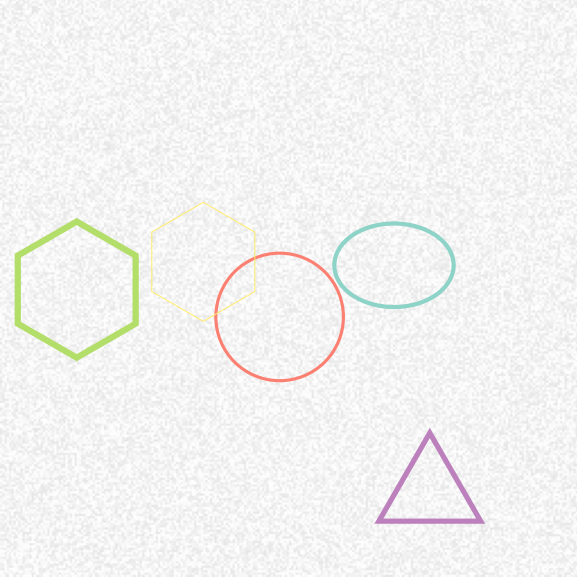[{"shape": "oval", "thickness": 2, "radius": 0.52, "center": [0.682, 0.54]}, {"shape": "circle", "thickness": 1.5, "radius": 0.55, "center": [0.484, 0.45]}, {"shape": "hexagon", "thickness": 3, "radius": 0.59, "center": [0.133, 0.498]}, {"shape": "triangle", "thickness": 2.5, "radius": 0.51, "center": [0.744, 0.148]}, {"shape": "hexagon", "thickness": 0.5, "radius": 0.51, "center": [0.352, 0.546]}]